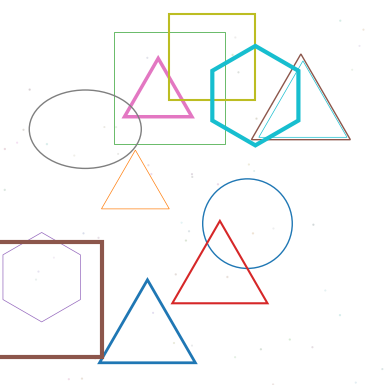[{"shape": "triangle", "thickness": 2, "radius": 0.72, "center": [0.383, 0.13]}, {"shape": "circle", "thickness": 1, "radius": 0.58, "center": [0.643, 0.419]}, {"shape": "triangle", "thickness": 0.5, "radius": 0.51, "center": [0.352, 0.508]}, {"shape": "square", "thickness": 0.5, "radius": 0.72, "center": [0.44, 0.772]}, {"shape": "triangle", "thickness": 1.5, "radius": 0.71, "center": [0.571, 0.284]}, {"shape": "hexagon", "thickness": 0.5, "radius": 0.58, "center": [0.108, 0.28]}, {"shape": "triangle", "thickness": 1, "radius": 0.74, "center": [0.782, 0.711]}, {"shape": "square", "thickness": 3, "radius": 0.75, "center": [0.116, 0.221]}, {"shape": "triangle", "thickness": 2.5, "radius": 0.51, "center": [0.411, 0.747]}, {"shape": "oval", "thickness": 1, "radius": 0.73, "center": [0.221, 0.664]}, {"shape": "square", "thickness": 1.5, "radius": 0.56, "center": [0.551, 0.852]}, {"shape": "triangle", "thickness": 0.5, "radius": 0.66, "center": [0.787, 0.71]}, {"shape": "hexagon", "thickness": 3, "radius": 0.65, "center": [0.663, 0.752]}]